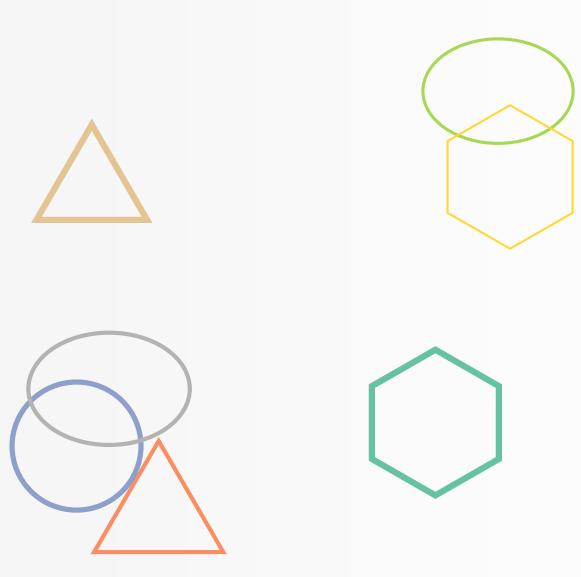[{"shape": "hexagon", "thickness": 3, "radius": 0.63, "center": [0.749, 0.267]}, {"shape": "triangle", "thickness": 2, "radius": 0.64, "center": [0.273, 0.107]}, {"shape": "circle", "thickness": 2.5, "radius": 0.55, "center": [0.132, 0.227]}, {"shape": "oval", "thickness": 1.5, "radius": 0.65, "center": [0.857, 0.841]}, {"shape": "hexagon", "thickness": 1, "radius": 0.62, "center": [0.878, 0.693]}, {"shape": "triangle", "thickness": 3, "radius": 0.55, "center": [0.158, 0.673]}, {"shape": "oval", "thickness": 2, "radius": 0.69, "center": [0.188, 0.326]}]